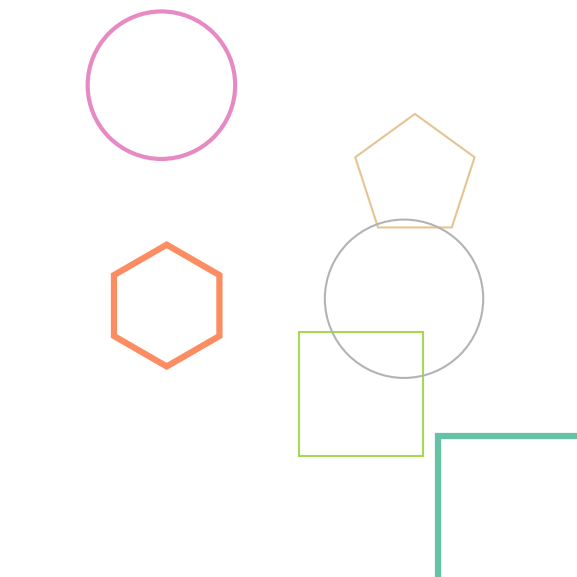[{"shape": "square", "thickness": 3, "radius": 0.67, "center": [0.893, 0.111]}, {"shape": "hexagon", "thickness": 3, "radius": 0.53, "center": [0.289, 0.47]}, {"shape": "circle", "thickness": 2, "radius": 0.64, "center": [0.28, 0.852]}, {"shape": "square", "thickness": 1, "radius": 0.54, "center": [0.625, 0.317]}, {"shape": "pentagon", "thickness": 1, "radius": 0.54, "center": [0.718, 0.693]}, {"shape": "circle", "thickness": 1, "radius": 0.69, "center": [0.7, 0.482]}]